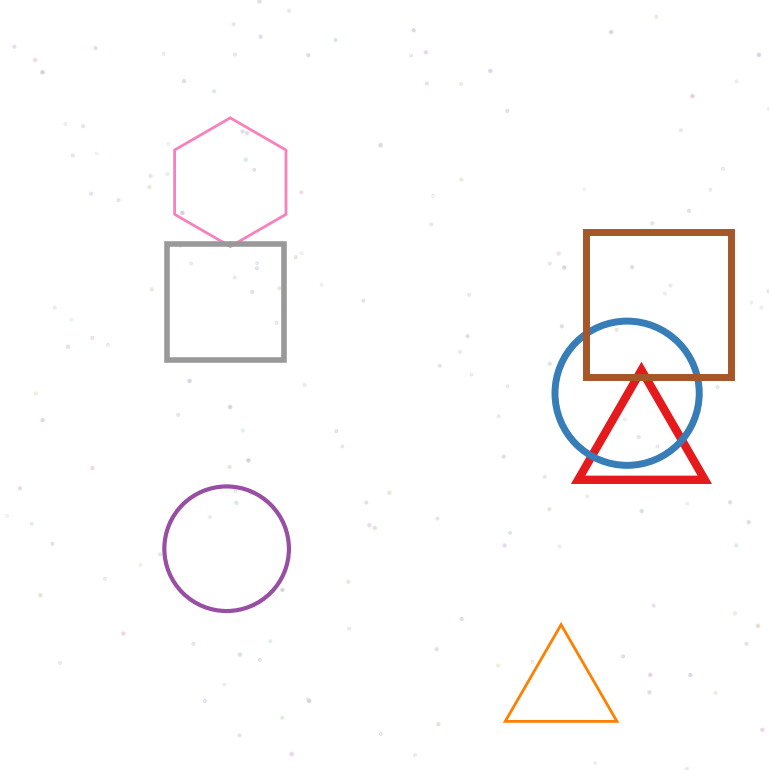[{"shape": "triangle", "thickness": 3, "radius": 0.48, "center": [0.833, 0.424]}, {"shape": "circle", "thickness": 2.5, "radius": 0.47, "center": [0.814, 0.489]}, {"shape": "circle", "thickness": 1.5, "radius": 0.4, "center": [0.294, 0.287]}, {"shape": "triangle", "thickness": 1, "radius": 0.42, "center": [0.729, 0.105]}, {"shape": "square", "thickness": 2.5, "radius": 0.47, "center": [0.855, 0.605]}, {"shape": "hexagon", "thickness": 1, "radius": 0.42, "center": [0.299, 0.763]}, {"shape": "square", "thickness": 2, "radius": 0.38, "center": [0.293, 0.608]}]